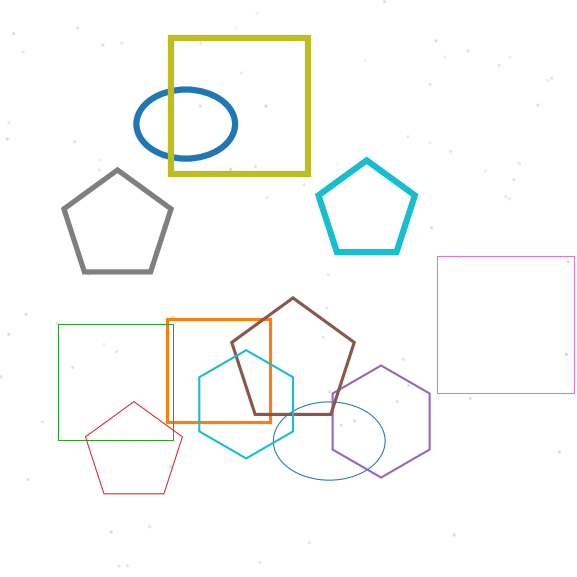[{"shape": "oval", "thickness": 0.5, "radius": 0.48, "center": [0.57, 0.235]}, {"shape": "oval", "thickness": 3, "radius": 0.43, "center": [0.322, 0.784]}, {"shape": "square", "thickness": 1.5, "radius": 0.45, "center": [0.379, 0.357]}, {"shape": "square", "thickness": 0.5, "radius": 0.5, "center": [0.2, 0.338]}, {"shape": "pentagon", "thickness": 0.5, "radius": 0.44, "center": [0.232, 0.215]}, {"shape": "hexagon", "thickness": 1, "radius": 0.48, "center": [0.66, 0.269]}, {"shape": "pentagon", "thickness": 1.5, "radius": 0.56, "center": [0.507, 0.372]}, {"shape": "square", "thickness": 0.5, "radius": 0.59, "center": [0.875, 0.437]}, {"shape": "pentagon", "thickness": 2.5, "radius": 0.49, "center": [0.203, 0.607]}, {"shape": "square", "thickness": 3, "radius": 0.59, "center": [0.414, 0.816]}, {"shape": "pentagon", "thickness": 3, "radius": 0.44, "center": [0.635, 0.634]}, {"shape": "hexagon", "thickness": 1, "radius": 0.47, "center": [0.426, 0.299]}]